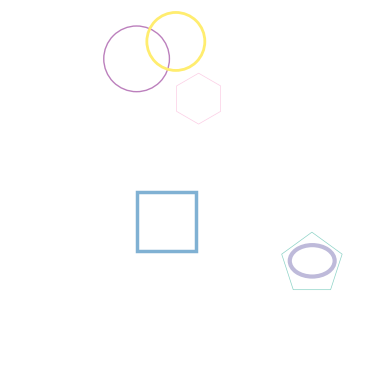[{"shape": "pentagon", "thickness": 0.5, "radius": 0.41, "center": [0.81, 0.314]}, {"shape": "oval", "thickness": 3, "radius": 0.29, "center": [0.811, 0.322]}, {"shape": "square", "thickness": 2.5, "radius": 0.38, "center": [0.432, 0.424]}, {"shape": "hexagon", "thickness": 0.5, "radius": 0.33, "center": [0.516, 0.744]}, {"shape": "circle", "thickness": 1, "radius": 0.43, "center": [0.355, 0.847]}, {"shape": "circle", "thickness": 2, "radius": 0.38, "center": [0.457, 0.892]}]